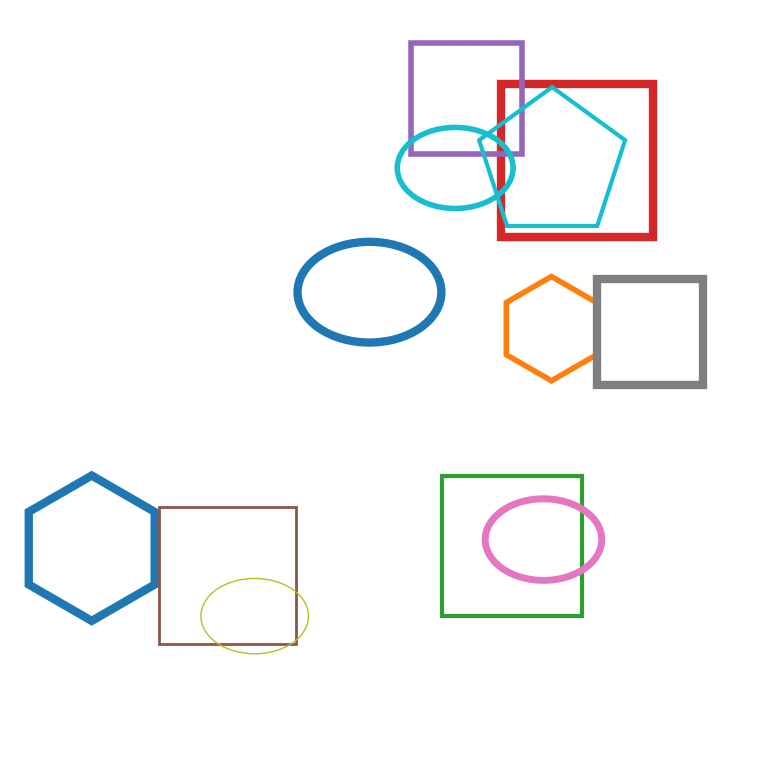[{"shape": "hexagon", "thickness": 3, "radius": 0.47, "center": [0.119, 0.288]}, {"shape": "oval", "thickness": 3, "radius": 0.47, "center": [0.48, 0.621]}, {"shape": "hexagon", "thickness": 2, "radius": 0.34, "center": [0.716, 0.573]}, {"shape": "square", "thickness": 1.5, "radius": 0.46, "center": [0.665, 0.291]}, {"shape": "square", "thickness": 3, "radius": 0.49, "center": [0.749, 0.792]}, {"shape": "square", "thickness": 2, "radius": 0.36, "center": [0.606, 0.872]}, {"shape": "square", "thickness": 1, "radius": 0.45, "center": [0.296, 0.253]}, {"shape": "oval", "thickness": 2.5, "radius": 0.38, "center": [0.706, 0.299]}, {"shape": "square", "thickness": 3, "radius": 0.34, "center": [0.844, 0.569]}, {"shape": "oval", "thickness": 0.5, "radius": 0.35, "center": [0.331, 0.2]}, {"shape": "oval", "thickness": 2, "radius": 0.38, "center": [0.591, 0.782]}, {"shape": "pentagon", "thickness": 1.5, "radius": 0.5, "center": [0.717, 0.787]}]